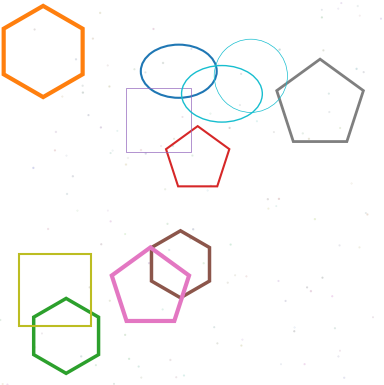[{"shape": "oval", "thickness": 1.5, "radius": 0.49, "center": [0.464, 0.815]}, {"shape": "hexagon", "thickness": 3, "radius": 0.59, "center": [0.112, 0.866]}, {"shape": "hexagon", "thickness": 2.5, "radius": 0.49, "center": [0.172, 0.128]}, {"shape": "pentagon", "thickness": 1.5, "radius": 0.43, "center": [0.513, 0.586]}, {"shape": "square", "thickness": 0.5, "radius": 0.42, "center": [0.411, 0.689]}, {"shape": "hexagon", "thickness": 2.5, "radius": 0.44, "center": [0.469, 0.314]}, {"shape": "pentagon", "thickness": 3, "radius": 0.53, "center": [0.391, 0.252]}, {"shape": "pentagon", "thickness": 2, "radius": 0.59, "center": [0.831, 0.728]}, {"shape": "square", "thickness": 1.5, "radius": 0.47, "center": [0.142, 0.246]}, {"shape": "oval", "thickness": 1, "radius": 0.52, "center": [0.576, 0.756]}, {"shape": "circle", "thickness": 0.5, "radius": 0.48, "center": [0.651, 0.803]}]